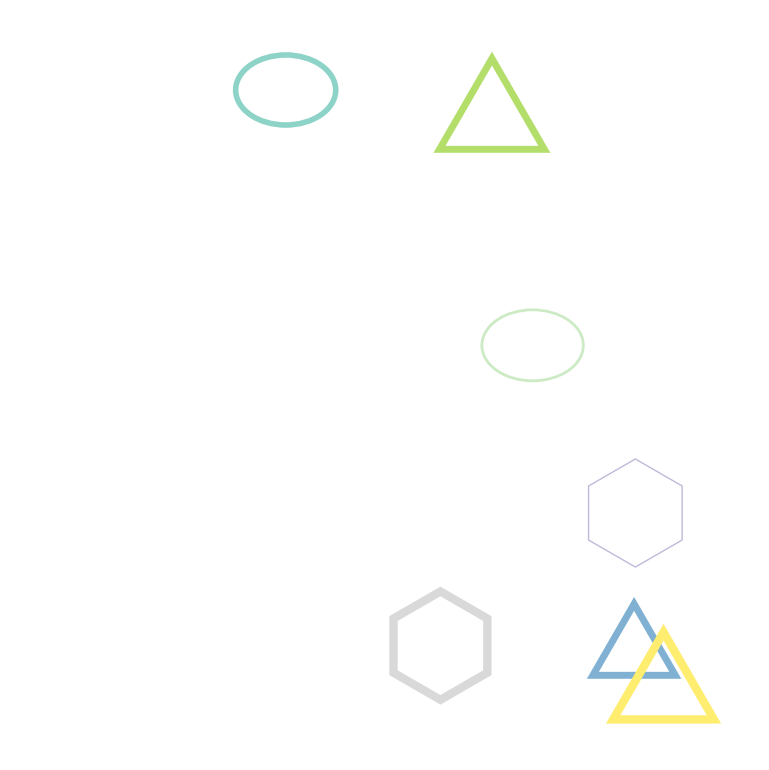[{"shape": "oval", "thickness": 2, "radius": 0.32, "center": [0.371, 0.883]}, {"shape": "hexagon", "thickness": 0.5, "radius": 0.35, "center": [0.825, 0.334]}, {"shape": "triangle", "thickness": 2.5, "radius": 0.31, "center": [0.823, 0.154]}, {"shape": "triangle", "thickness": 2.5, "radius": 0.39, "center": [0.639, 0.845]}, {"shape": "hexagon", "thickness": 3, "radius": 0.35, "center": [0.572, 0.162]}, {"shape": "oval", "thickness": 1, "radius": 0.33, "center": [0.692, 0.552]}, {"shape": "triangle", "thickness": 3, "radius": 0.38, "center": [0.862, 0.103]}]